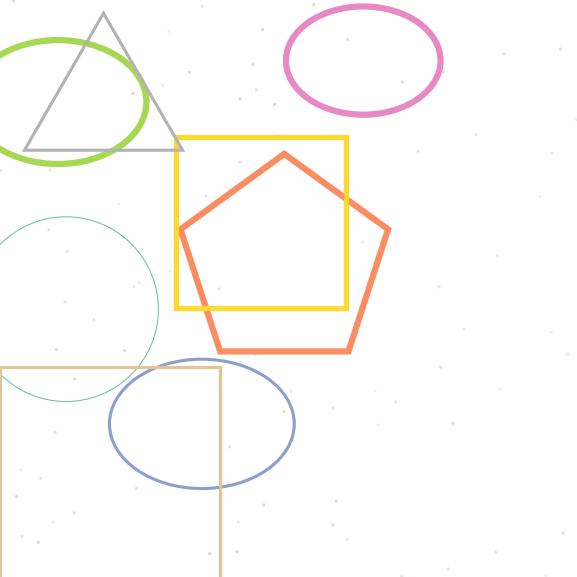[{"shape": "circle", "thickness": 0.5, "radius": 0.8, "center": [0.114, 0.464]}, {"shape": "pentagon", "thickness": 3, "radius": 0.95, "center": [0.492, 0.544]}, {"shape": "oval", "thickness": 1.5, "radius": 0.8, "center": [0.35, 0.265]}, {"shape": "oval", "thickness": 3, "radius": 0.67, "center": [0.629, 0.894]}, {"shape": "oval", "thickness": 3, "radius": 0.77, "center": [0.1, 0.822]}, {"shape": "square", "thickness": 2.5, "radius": 0.74, "center": [0.451, 0.614]}, {"shape": "square", "thickness": 1.5, "radius": 0.95, "center": [0.19, 0.174]}, {"shape": "triangle", "thickness": 1.5, "radius": 0.79, "center": [0.179, 0.818]}]